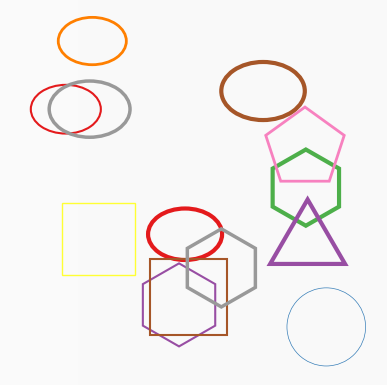[{"shape": "oval", "thickness": 3, "radius": 0.48, "center": [0.478, 0.392]}, {"shape": "oval", "thickness": 1.5, "radius": 0.45, "center": [0.17, 0.716]}, {"shape": "circle", "thickness": 0.5, "radius": 0.51, "center": [0.842, 0.151]}, {"shape": "hexagon", "thickness": 3, "radius": 0.49, "center": [0.789, 0.513]}, {"shape": "triangle", "thickness": 3, "radius": 0.56, "center": [0.794, 0.37]}, {"shape": "hexagon", "thickness": 1.5, "radius": 0.54, "center": [0.462, 0.208]}, {"shape": "oval", "thickness": 2, "radius": 0.44, "center": [0.238, 0.893]}, {"shape": "square", "thickness": 1, "radius": 0.47, "center": [0.254, 0.379]}, {"shape": "oval", "thickness": 3, "radius": 0.54, "center": [0.679, 0.764]}, {"shape": "square", "thickness": 1.5, "radius": 0.49, "center": [0.486, 0.228]}, {"shape": "pentagon", "thickness": 2, "radius": 0.53, "center": [0.787, 0.615]}, {"shape": "oval", "thickness": 2.5, "radius": 0.52, "center": [0.231, 0.717]}, {"shape": "hexagon", "thickness": 2.5, "radius": 0.51, "center": [0.571, 0.304]}]